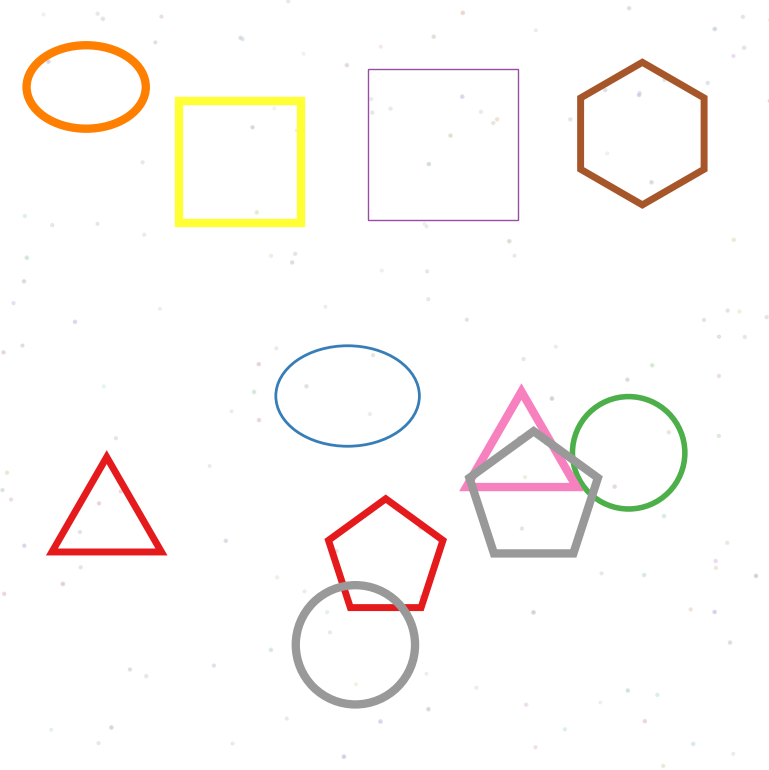[{"shape": "pentagon", "thickness": 2.5, "radius": 0.39, "center": [0.501, 0.274]}, {"shape": "triangle", "thickness": 2.5, "radius": 0.41, "center": [0.139, 0.324]}, {"shape": "oval", "thickness": 1, "radius": 0.47, "center": [0.451, 0.486]}, {"shape": "circle", "thickness": 2, "radius": 0.36, "center": [0.816, 0.412]}, {"shape": "square", "thickness": 0.5, "radius": 0.49, "center": [0.575, 0.812]}, {"shape": "oval", "thickness": 3, "radius": 0.39, "center": [0.112, 0.887]}, {"shape": "square", "thickness": 3, "radius": 0.4, "center": [0.312, 0.79]}, {"shape": "hexagon", "thickness": 2.5, "radius": 0.46, "center": [0.834, 0.826]}, {"shape": "triangle", "thickness": 3, "radius": 0.41, "center": [0.677, 0.409]}, {"shape": "circle", "thickness": 3, "radius": 0.39, "center": [0.462, 0.163]}, {"shape": "pentagon", "thickness": 3, "radius": 0.44, "center": [0.693, 0.352]}]